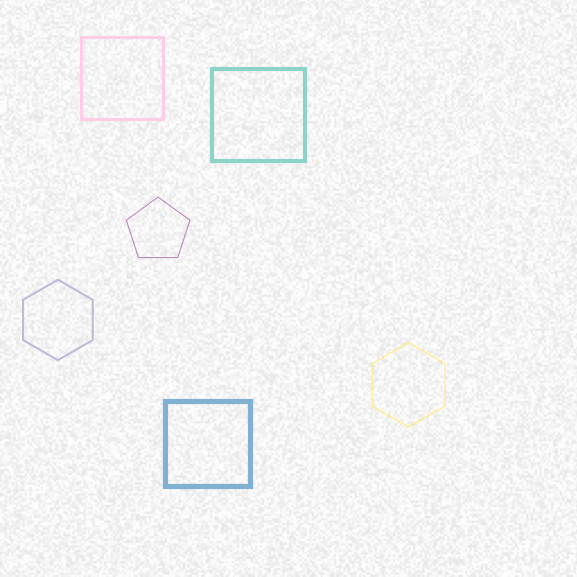[{"shape": "square", "thickness": 2, "radius": 0.4, "center": [0.447, 0.8]}, {"shape": "hexagon", "thickness": 1, "radius": 0.35, "center": [0.1, 0.445]}, {"shape": "square", "thickness": 2.5, "radius": 0.37, "center": [0.359, 0.231]}, {"shape": "square", "thickness": 1.5, "radius": 0.36, "center": [0.212, 0.864]}, {"shape": "pentagon", "thickness": 0.5, "radius": 0.29, "center": [0.274, 0.6]}, {"shape": "hexagon", "thickness": 0.5, "radius": 0.37, "center": [0.708, 0.333]}]